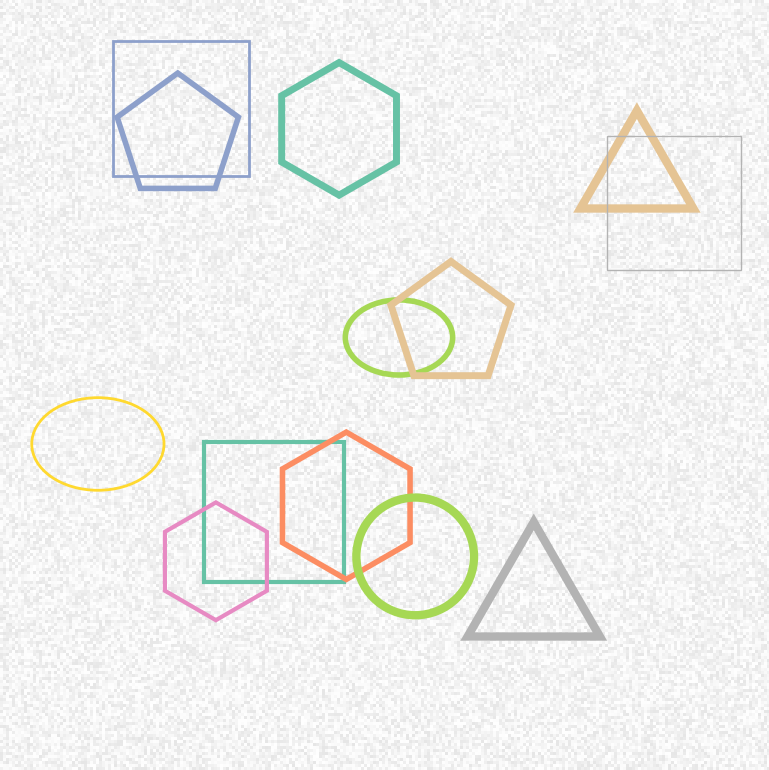[{"shape": "hexagon", "thickness": 2.5, "radius": 0.43, "center": [0.44, 0.833]}, {"shape": "square", "thickness": 1.5, "radius": 0.46, "center": [0.356, 0.335]}, {"shape": "hexagon", "thickness": 2, "radius": 0.48, "center": [0.45, 0.343]}, {"shape": "pentagon", "thickness": 2, "radius": 0.41, "center": [0.231, 0.822]}, {"shape": "square", "thickness": 1, "radius": 0.44, "center": [0.235, 0.859]}, {"shape": "hexagon", "thickness": 1.5, "radius": 0.38, "center": [0.28, 0.271]}, {"shape": "circle", "thickness": 3, "radius": 0.38, "center": [0.539, 0.277]}, {"shape": "oval", "thickness": 2, "radius": 0.35, "center": [0.518, 0.562]}, {"shape": "oval", "thickness": 1, "radius": 0.43, "center": [0.127, 0.423]}, {"shape": "triangle", "thickness": 3, "radius": 0.42, "center": [0.827, 0.772]}, {"shape": "pentagon", "thickness": 2.5, "radius": 0.41, "center": [0.586, 0.578]}, {"shape": "triangle", "thickness": 3, "radius": 0.5, "center": [0.693, 0.223]}, {"shape": "square", "thickness": 0.5, "radius": 0.44, "center": [0.875, 0.736]}]